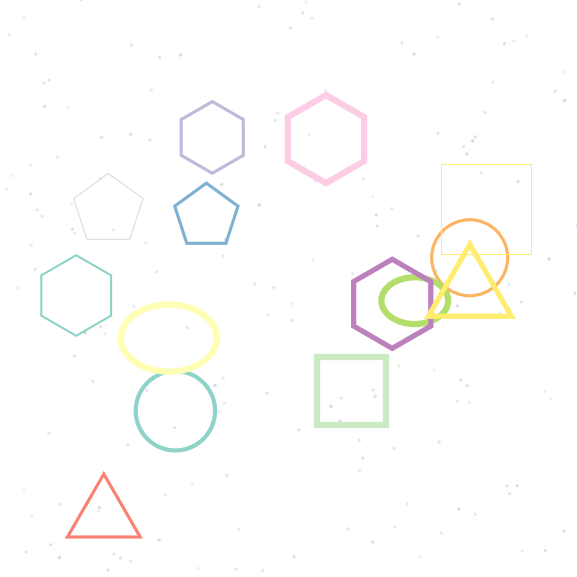[{"shape": "circle", "thickness": 2, "radius": 0.34, "center": [0.304, 0.288]}, {"shape": "hexagon", "thickness": 1, "radius": 0.35, "center": [0.132, 0.487]}, {"shape": "oval", "thickness": 3, "radius": 0.42, "center": [0.292, 0.414]}, {"shape": "hexagon", "thickness": 1.5, "radius": 0.31, "center": [0.368, 0.761]}, {"shape": "triangle", "thickness": 1.5, "radius": 0.36, "center": [0.18, 0.106]}, {"shape": "pentagon", "thickness": 1.5, "radius": 0.29, "center": [0.357, 0.624]}, {"shape": "circle", "thickness": 1.5, "radius": 0.33, "center": [0.813, 0.553]}, {"shape": "oval", "thickness": 3, "radius": 0.29, "center": [0.718, 0.479]}, {"shape": "hexagon", "thickness": 3, "radius": 0.38, "center": [0.564, 0.758]}, {"shape": "pentagon", "thickness": 0.5, "radius": 0.32, "center": [0.188, 0.636]}, {"shape": "hexagon", "thickness": 2.5, "radius": 0.39, "center": [0.679, 0.473]}, {"shape": "square", "thickness": 3, "radius": 0.3, "center": [0.609, 0.322]}, {"shape": "square", "thickness": 0.5, "radius": 0.39, "center": [0.842, 0.638]}, {"shape": "triangle", "thickness": 2.5, "radius": 0.42, "center": [0.814, 0.493]}]